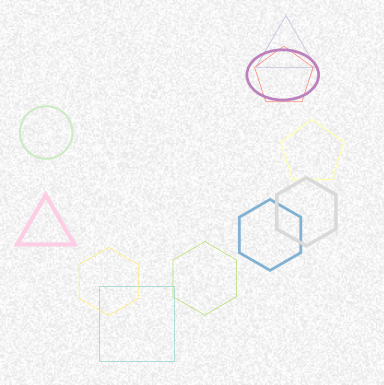[{"shape": "square", "thickness": 0.5, "radius": 0.49, "center": [0.354, 0.159]}, {"shape": "pentagon", "thickness": 1, "radius": 0.43, "center": [0.811, 0.604]}, {"shape": "triangle", "thickness": 0.5, "radius": 0.45, "center": [0.743, 0.87]}, {"shape": "pentagon", "thickness": 0.5, "radius": 0.4, "center": [0.737, 0.8]}, {"shape": "hexagon", "thickness": 2, "radius": 0.46, "center": [0.702, 0.39]}, {"shape": "hexagon", "thickness": 0.5, "radius": 0.48, "center": [0.532, 0.277]}, {"shape": "triangle", "thickness": 3, "radius": 0.43, "center": [0.119, 0.408]}, {"shape": "hexagon", "thickness": 2.5, "radius": 0.44, "center": [0.796, 0.45]}, {"shape": "oval", "thickness": 2, "radius": 0.47, "center": [0.734, 0.805]}, {"shape": "circle", "thickness": 1.5, "radius": 0.34, "center": [0.12, 0.656]}, {"shape": "hexagon", "thickness": 0.5, "radius": 0.44, "center": [0.282, 0.269]}]